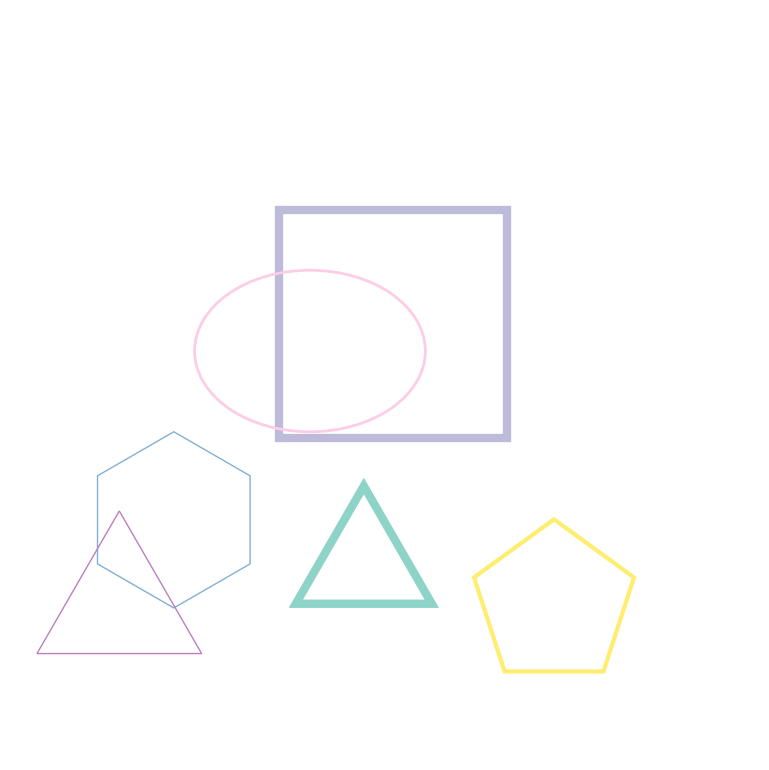[{"shape": "triangle", "thickness": 3, "radius": 0.51, "center": [0.472, 0.267]}, {"shape": "square", "thickness": 3, "radius": 0.74, "center": [0.511, 0.579]}, {"shape": "hexagon", "thickness": 0.5, "radius": 0.57, "center": [0.226, 0.325]}, {"shape": "oval", "thickness": 1, "radius": 0.75, "center": [0.403, 0.544]}, {"shape": "triangle", "thickness": 0.5, "radius": 0.62, "center": [0.155, 0.213]}, {"shape": "pentagon", "thickness": 1.5, "radius": 0.55, "center": [0.72, 0.216]}]